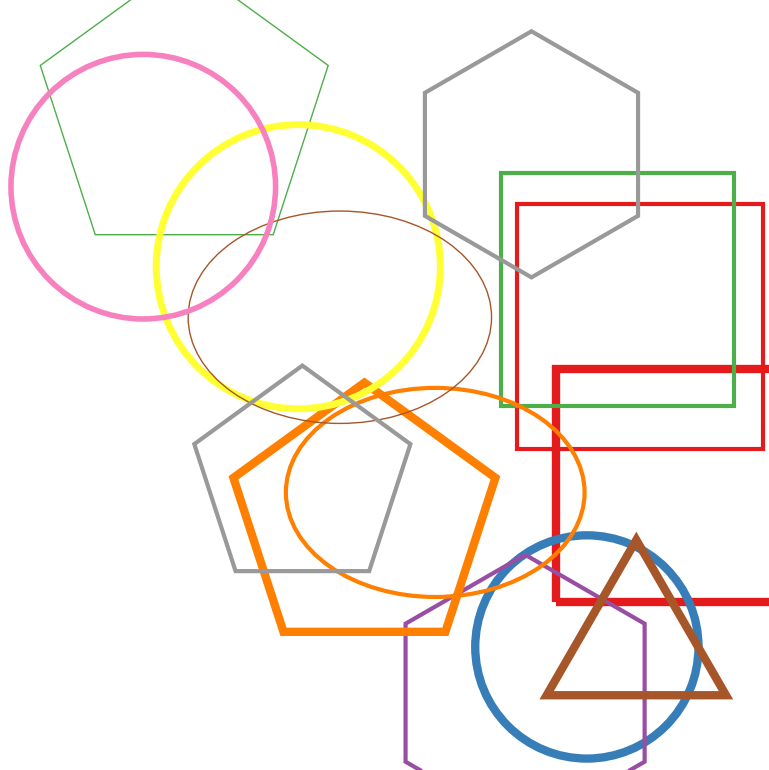[{"shape": "square", "thickness": 1.5, "radius": 0.8, "center": [0.831, 0.576]}, {"shape": "square", "thickness": 3, "radius": 0.76, "center": [0.873, 0.369]}, {"shape": "circle", "thickness": 3, "radius": 0.72, "center": [0.762, 0.16]}, {"shape": "pentagon", "thickness": 0.5, "radius": 0.98, "center": [0.239, 0.854]}, {"shape": "square", "thickness": 1.5, "radius": 0.76, "center": [0.802, 0.624]}, {"shape": "hexagon", "thickness": 1.5, "radius": 0.9, "center": [0.682, 0.1]}, {"shape": "pentagon", "thickness": 3, "radius": 0.89, "center": [0.473, 0.324]}, {"shape": "oval", "thickness": 1.5, "radius": 0.97, "center": [0.565, 0.36]}, {"shape": "circle", "thickness": 2.5, "radius": 0.92, "center": [0.387, 0.654]}, {"shape": "triangle", "thickness": 3, "radius": 0.67, "center": [0.826, 0.164]}, {"shape": "oval", "thickness": 0.5, "radius": 0.99, "center": [0.441, 0.588]}, {"shape": "circle", "thickness": 2, "radius": 0.86, "center": [0.186, 0.758]}, {"shape": "hexagon", "thickness": 1.5, "radius": 0.8, "center": [0.69, 0.8]}, {"shape": "pentagon", "thickness": 1.5, "radius": 0.74, "center": [0.393, 0.378]}]